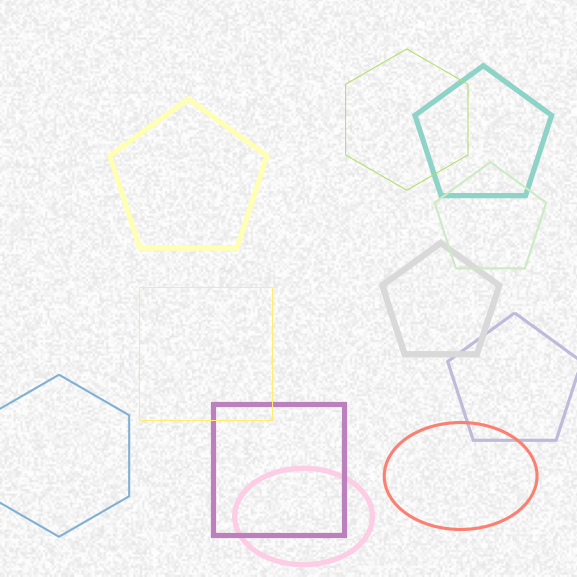[{"shape": "pentagon", "thickness": 2.5, "radius": 0.62, "center": [0.837, 0.761]}, {"shape": "pentagon", "thickness": 2.5, "radius": 0.71, "center": [0.326, 0.685]}, {"shape": "pentagon", "thickness": 1.5, "radius": 0.61, "center": [0.891, 0.335]}, {"shape": "oval", "thickness": 1.5, "radius": 0.66, "center": [0.798, 0.175]}, {"shape": "hexagon", "thickness": 1, "radius": 0.7, "center": [0.102, 0.21]}, {"shape": "hexagon", "thickness": 0.5, "radius": 0.61, "center": [0.704, 0.792]}, {"shape": "oval", "thickness": 2.5, "radius": 0.6, "center": [0.526, 0.105]}, {"shape": "pentagon", "thickness": 3, "radius": 0.53, "center": [0.763, 0.472]}, {"shape": "square", "thickness": 2.5, "radius": 0.57, "center": [0.483, 0.186]}, {"shape": "pentagon", "thickness": 1, "radius": 0.51, "center": [0.849, 0.617]}, {"shape": "square", "thickness": 0.5, "radius": 0.58, "center": [0.356, 0.387]}]